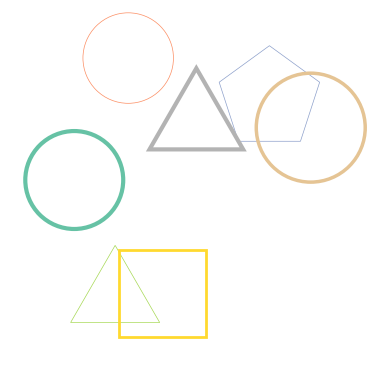[{"shape": "circle", "thickness": 3, "radius": 0.64, "center": [0.193, 0.532]}, {"shape": "circle", "thickness": 0.5, "radius": 0.59, "center": [0.333, 0.849]}, {"shape": "pentagon", "thickness": 0.5, "radius": 0.69, "center": [0.7, 0.744]}, {"shape": "triangle", "thickness": 0.5, "radius": 0.67, "center": [0.299, 0.229]}, {"shape": "square", "thickness": 2, "radius": 0.57, "center": [0.422, 0.238]}, {"shape": "circle", "thickness": 2.5, "radius": 0.71, "center": [0.807, 0.668]}, {"shape": "triangle", "thickness": 3, "radius": 0.7, "center": [0.51, 0.682]}]